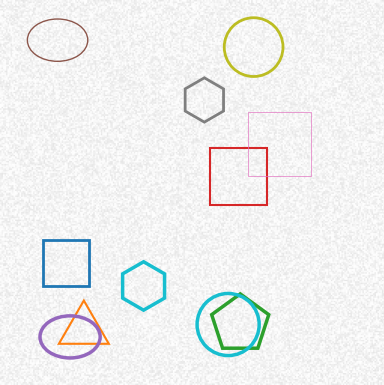[{"shape": "square", "thickness": 2, "radius": 0.3, "center": [0.172, 0.316]}, {"shape": "triangle", "thickness": 1.5, "radius": 0.37, "center": [0.218, 0.144]}, {"shape": "pentagon", "thickness": 2.5, "radius": 0.39, "center": [0.624, 0.159]}, {"shape": "square", "thickness": 1.5, "radius": 0.37, "center": [0.619, 0.542]}, {"shape": "oval", "thickness": 2.5, "radius": 0.39, "center": [0.182, 0.125]}, {"shape": "oval", "thickness": 1, "radius": 0.39, "center": [0.15, 0.896]}, {"shape": "square", "thickness": 0.5, "radius": 0.41, "center": [0.726, 0.626]}, {"shape": "hexagon", "thickness": 2, "radius": 0.29, "center": [0.531, 0.74]}, {"shape": "circle", "thickness": 2, "radius": 0.38, "center": [0.659, 0.878]}, {"shape": "circle", "thickness": 2.5, "radius": 0.4, "center": [0.593, 0.157]}, {"shape": "hexagon", "thickness": 2.5, "radius": 0.31, "center": [0.373, 0.257]}]